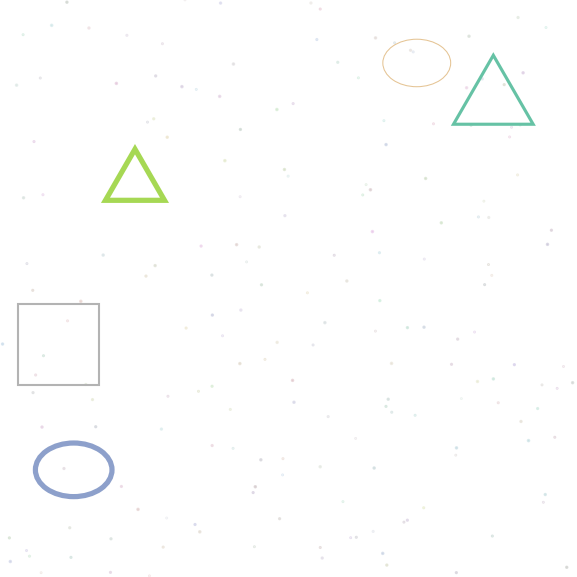[{"shape": "triangle", "thickness": 1.5, "radius": 0.4, "center": [0.854, 0.824]}, {"shape": "oval", "thickness": 2.5, "radius": 0.33, "center": [0.128, 0.186]}, {"shape": "triangle", "thickness": 2.5, "radius": 0.3, "center": [0.234, 0.682]}, {"shape": "oval", "thickness": 0.5, "radius": 0.29, "center": [0.722, 0.89]}, {"shape": "square", "thickness": 1, "radius": 0.35, "center": [0.101, 0.403]}]